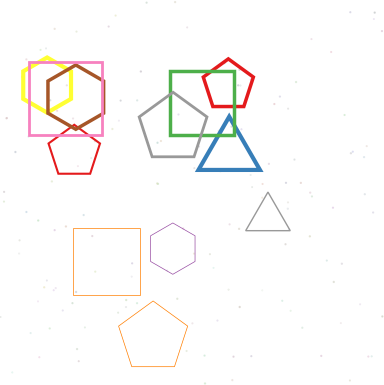[{"shape": "pentagon", "thickness": 1.5, "radius": 0.35, "center": [0.193, 0.606]}, {"shape": "pentagon", "thickness": 2.5, "radius": 0.34, "center": [0.593, 0.779]}, {"shape": "triangle", "thickness": 3, "radius": 0.46, "center": [0.595, 0.605]}, {"shape": "square", "thickness": 2.5, "radius": 0.41, "center": [0.524, 0.733]}, {"shape": "hexagon", "thickness": 0.5, "radius": 0.33, "center": [0.449, 0.354]}, {"shape": "square", "thickness": 0.5, "radius": 0.44, "center": [0.277, 0.32]}, {"shape": "pentagon", "thickness": 0.5, "radius": 0.47, "center": [0.398, 0.124]}, {"shape": "hexagon", "thickness": 3, "radius": 0.36, "center": [0.122, 0.779]}, {"shape": "hexagon", "thickness": 2.5, "radius": 0.42, "center": [0.197, 0.748]}, {"shape": "square", "thickness": 2, "radius": 0.47, "center": [0.17, 0.744]}, {"shape": "triangle", "thickness": 1, "radius": 0.33, "center": [0.696, 0.434]}, {"shape": "pentagon", "thickness": 2, "radius": 0.46, "center": [0.45, 0.668]}]